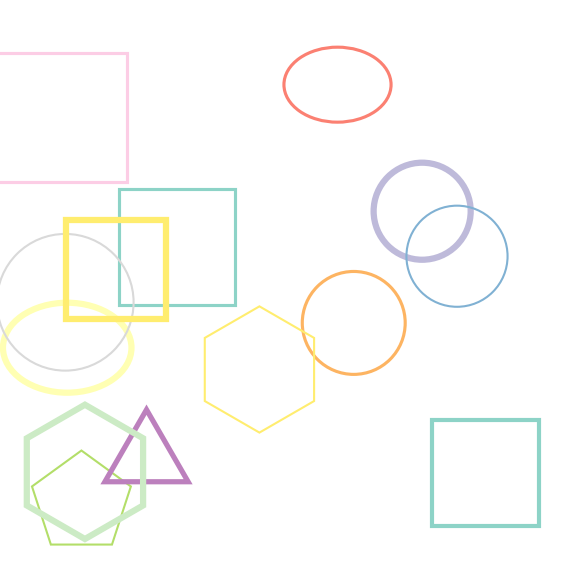[{"shape": "square", "thickness": 2, "radius": 0.46, "center": [0.841, 0.18]}, {"shape": "square", "thickness": 1.5, "radius": 0.5, "center": [0.307, 0.571]}, {"shape": "oval", "thickness": 3, "radius": 0.56, "center": [0.116, 0.397]}, {"shape": "circle", "thickness": 3, "radius": 0.42, "center": [0.731, 0.633]}, {"shape": "oval", "thickness": 1.5, "radius": 0.46, "center": [0.584, 0.853]}, {"shape": "circle", "thickness": 1, "radius": 0.44, "center": [0.791, 0.555]}, {"shape": "circle", "thickness": 1.5, "radius": 0.45, "center": [0.613, 0.44]}, {"shape": "pentagon", "thickness": 1, "radius": 0.45, "center": [0.141, 0.129]}, {"shape": "square", "thickness": 1.5, "radius": 0.56, "center": [0.109, 0.795]}, {"shape": "circle", "thickness": 1, "radius": 0.59, "center": [0.113, 0.476]}, {"shape": "triangle", "thickness": 2.5, "radius": 0.42, "center": [0.254, 0.207]}, {"shape": "hexagon", "thickness": 3, "radius": 0.58, "center": [0.147, 0.182]}, {"shape": "square", "thickness": 3, "radius": 0.43, "center": [0.201, 0.532]}, {"shape": "hexagon", "thickness": 1, "radius": 0.55, "center": [0.449, 0.359]}]